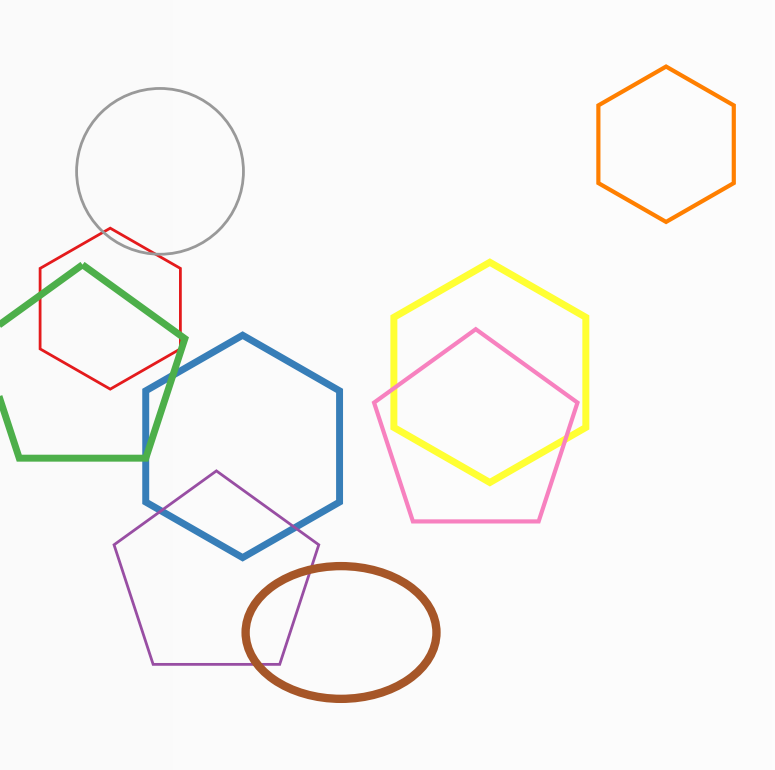[{"shape": "hexagon", "thickness": 1, "radius": 0.52, "center": [0.142, 0.599]}, {"shape": "hexagon", "thickness": 2.5, "radius": 0.72, "center": [0.313, 0.42]}, {"shape": "pentagon", "thickness": 2.5, "radius": 0.69, "center": [0.106, 0.517]}, {"shape": "pentagon", "thickness": 1, "radius": 0.69, "center": [0.279, 0.25]}, {"shape": "hexagon", "thickness": 1.5, "radius": 0.5, "center": [0.859, 0.813]}, {"shape": "hexagon", "thickness": 2.5, "radius": 0.71, "center": [0.632, 0.516]}, {"shape": "oval", "thickness": 3, "radius": 0.62, "center": [0.44, 0.179]}, {"shape": "pentagon", "thickness": 1.5, "radius": 0.69, "center": [0.614, 0.434]}, {"shape": "circle", "thickness": 1, "radius": 0.54, "center": [0.206, 0.777]}]